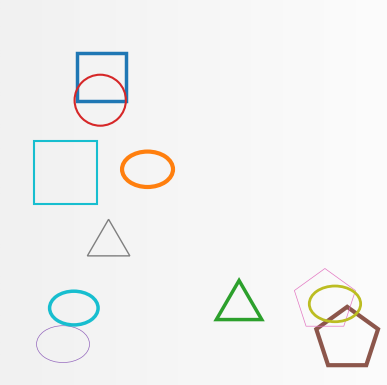[{"shape": "square", "thickness": 2.5, "radius": 0.31, "center": [0.262, 0.801]}, {"shape": "oval", "thickness": 3, "radius": 0.33, "center": [0.381, 0.56]}, {"shape": "triangle", "thickness": 2.5, "radius": 0.34, "center": [0.617, 0.204]}, {"shape": "circle", "thickness": 1.5, "radius": 0.33, "center": [0.259, 0.74]}, {"shape": "oval", "thickness": 0.5, "radius": 0.34, "center": [0.163, 0.106]}, {"shape": "pentagon", "thickness": 3, "radius": 0.42, "center": [0.896, 0.119]}, {"shape": "pentagon", "thickness": 0.5, "radius": 0.41, "center": [0.838, 0.22]}, {"shape": "triangle", "thickness": 1, "radius": 0.32, "center": [0.28, 0.367]}, {"shape": "oval", "thickness": 2, "radius": 0.33, "center": [0.864, 0.211]}, {"shape": "oval", "thickness": 2.5, "radius": 0.31, "center": [0.191, 0.2]}, {"shape": "square", "thickness": 1.5, "radius": 0.41, "center": [0.17, 0.552]}]